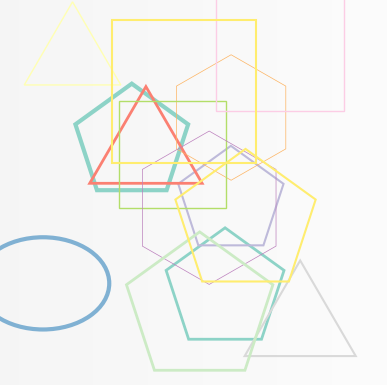[{"shape": "pentagon", "thickness": 3, "radius": 0.76, "center": [0.34, 0.63]}, {"shape": "pentagon", "thickness": 2, "radius": 0.8, "center": [0.581, 0.248]}, {"shape": "triangle", "thickness": 1, "radius": 0.72, "center": [0.187, 0.851]}, {"shape": "pentagon", "thickness": 1.5, "radius": 0.71, "center": [0.596, 0.478]}, {"shape": "triangle", "thickness": 2, "radius": 0.84, "center": [0.377, 0.608]}, {"shape": "oval", "thickness": 3, "radius": 0.86, "center": [0.111, 0.264]}, {"shape": "hexagon", "thickness": 0.5, "radius": 0.81, "center": [0.596, 0.695]}, {"shape": "square", "thickness": 1, "radius": 0.69, "center": [0.445, 0.599]}, {"shape": "square", "thickness": 1, "radius": 0.82, "center": [0.722, 0.876]}, {"shape": "triangle", "thickness": 1.5, "radius": 0.83, "center": [0.775, 0.158]}, {"shape": "hexagon", "thickness": 0.5, "radius": 1.0, "center": [0.54, 0.46]}, {"shape": "pentagon", "thickness": 2, "radius": 0.99, "center": [0.515, 0.199]}, {"shape": "square", "thickness": 1.5, "radius": 0.93, "center": [0.476, 0.763]}, {"shape": "pentagon", "thickness": 1.5, "radius": 0.95, "center": [0.634, 0.423]}]